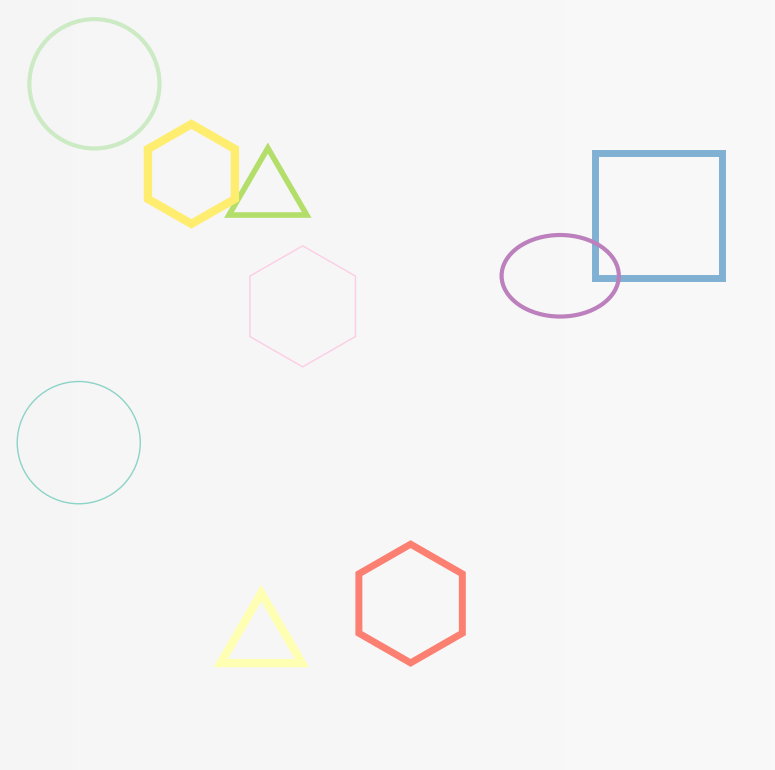[{"shape": "circle", "thickness": 0.5, "radius": 0.4, "center": [0.102, 0.425]}, {"shape": "triangle", "thickness": 3, "radius": 0.3, "center": [0.337, 0.169]}, {"shape": "hexagon", "thickness": 2.5, "radius": 0.39, "center": [0.53, 0.216]}, {"shape": "square", "thickness": 2.5, "radius": 0.41, "center": [0.85, 0.72]}, {"shape": "triangle", "thickness": 2, "radius": 0.29, "center": [0.346, 0.75]}, {"shape": "hexagon", "thickness": 0.5, "radius": 0.39, "center": [0.391, 0.602]}, {"shape": "oval", "thickness": 1.5, "radius": 0.38, "center": [0.723, 0.642]}, {"shape": "circle", "thickness": 1.5, "radius": 0.42, "center": [0.122, 0.891]}, {"shape": "hexagon", "thickness": 3, "radius": 0.32, "center": [0.247, 0.774]}]